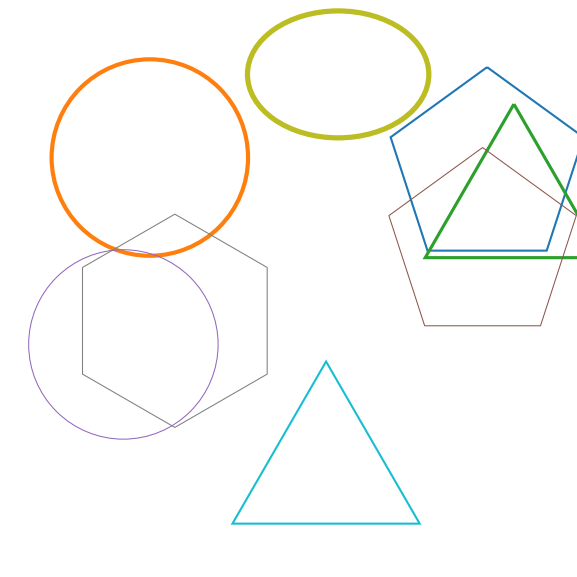[{"shape": "pentagon", "thickness": 1, "radius": 0.88, "center": [0.843, 0.707]}, {"shape": "circle", "thickness": 2, "radius": 0.85, "center": [0.259, 0.726]}, {"shape": "triangle", "thickness": 1.5, "radius": 0.89, "center": [0.89, 0.642]}, {"shape": "circle", "thickness": 0.5, "radius": 0.82, "center": [0.214, 0.403]}, {"shape": "pentagon", "thickness": 0.5, "radius": 0.85, "center": [0.836, 0.573]}, {"shape": "hexagon", "thickness": 0.5, "radius": 0.92, "center": [0.303, 0.444]}, {"shape": "oval", "thickness": 2.5, "radius": 0.79, "center": [0.586, 0.87]}, {"shape": "triangle", "thickness": 1, "radius": 0.94, "center": [0.565, 0.186]}]